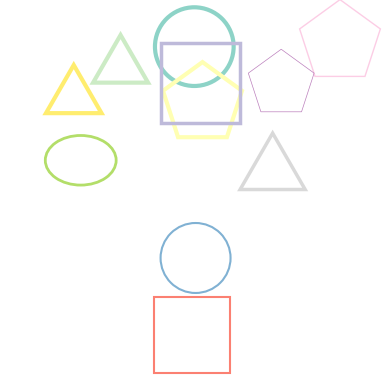[{"shape": "circle", "thickness": 3, "radius": 0.51, "center": [0.505, 0.879]}, {"shape": "pentagon", "thickness": 3, "radius": 0.54, "center": [0.526, 0.731]}, {"shape": "square", "thickness": 2.5, "radius": 0.51, "center": [0.521, 0.784]}, {"shape": "square", "thickness": 1.5, "radius": 0.5, "center": [0.498, 0.129]}, {"shape": "circle", "thickness": 1.5, "radius": 0.45, "center": [0.508, 0.33]}, {"shape": "oval", "thickness": 2, "radius": 0.46, "center": [0.21, 0.584]}, {"shape": "pentagon", "thickness": 1, "radius": 0.55, "center": [0.883, 0.891]}, {"shape": "triangle", "thickness": 2.5, "radius": 0.49, "center": [0.708, 0.557]}, {"shape": "pentagon", "thickness": 0.5, "radius": 0.45, "center": [0.73, 0.782]}, {"shape": "triangle", "thickness": 3, "radius": 0.41, "center": [0.313, 0.827]}, {"shape": "triangle", "thickness": 3, "radius": 0.42, "center": [0.192, 0.748]}]